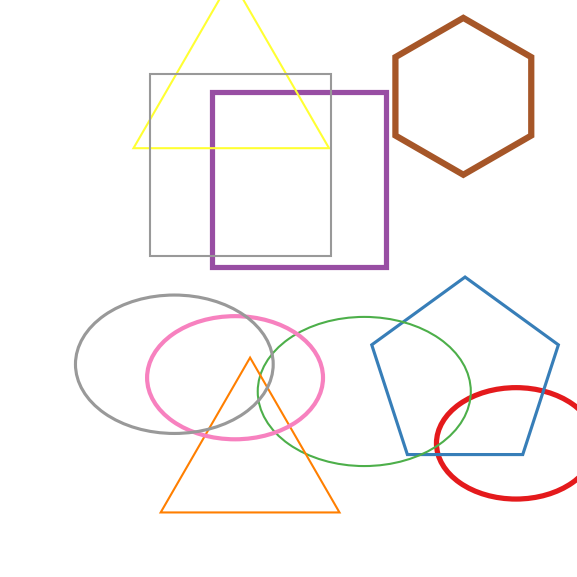[{"shape": "oval", "thickness": 2.5, "radius": 0.69, "center": [0.894, 0.231]}, {"shape": "pentagon", "thickness": 1.5, "radius": 0.85, "center": [0.805, 0.349]}, {"shape": "oval", "thickness": 1, "radius": 0.92, "center": [0.631, 0.321]}, {"shape": "square", "thickness": 2.5, "radius": 0.76, "center": [0.518, 0.688]}, {"shape": "triangle", "thickness": 1, "radius": 0.89, "center": [0.433, 0.201]}, {"shape": "triangle", "thickness": 1, "radius": 0.98, "center": [0.4, 0.84]}, {"shape": "hexagon", "thickness": 3, "radius": 0.68, "center": [0.802, 0.832]}, {"shape": "oval", "thickness": 2, "radius": 0.76, "center": [0.407, 0.345]}, {"shape": "square", "thickness": 1, "radius": 0.79, "center": [0.416, 0.713]}, {"shape": "oval", "thickness": 1.5, "radius": 0.86, "center": [0.302, 0.368]}]